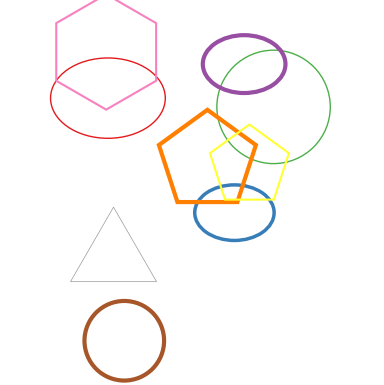[{"shape": "oval", "thickness": 1, "radius": 0.75, "center": [0.28, 0.745]}, {"shape": "oval", "thickness": 2.5, "radius": 0.52, "center": [0.609, 0.448]}, {"shape": "circle", "thickness": 1, "radius": 0.74, "center": [0.711, 0.722]}, {"shape": "oval", "thickness": 3, "radius": 0.54, "center": [0.634, 0.834]}, {"shape": "pentagon", "thickness": 3, "radius": 0.66, "center": [0.539, 0.582]}, {"shape": "pentagon", "thickness": 1.5, "radius": 0.54, "center": [0.648, 0.569]}, {"shape": "circle", "thickness": 3, "radius": 0.52, "center": [0.323, 0.115]}, {"shape": "hexagon", "thickness": 1.5, "radius": 0.75, "center": [0.276, 0.865]}, {"shape": "triangle", "thickness": 0.5, "radius": 0.65, "center": [0.295, 0.333]}]